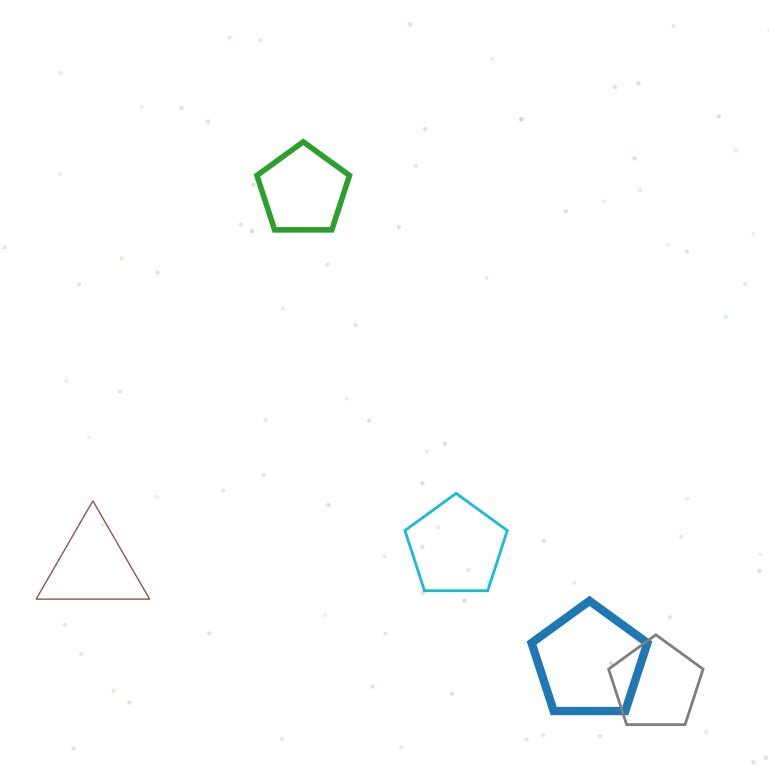[{"shape": "pentagon", "thickness": 3, "radius": 0.4, "center": [0.766, 0.141]}, {"shape": "pentagon", "thickness": 2, "radius": 0.32, "center": [0.394, 0.753]}, {"shape": "triangle", "thickness": 0.5, "radius": 0.43, "center": [0.121, 0.264]}, {"shape": "pentagon", "thickness": 1, "radius": 0.32, "center": [0.852, 0.111]}, {"shape": "pentagon", "thickness": 1, "radius": 0.35, "center": [0.592, 0.289]}]